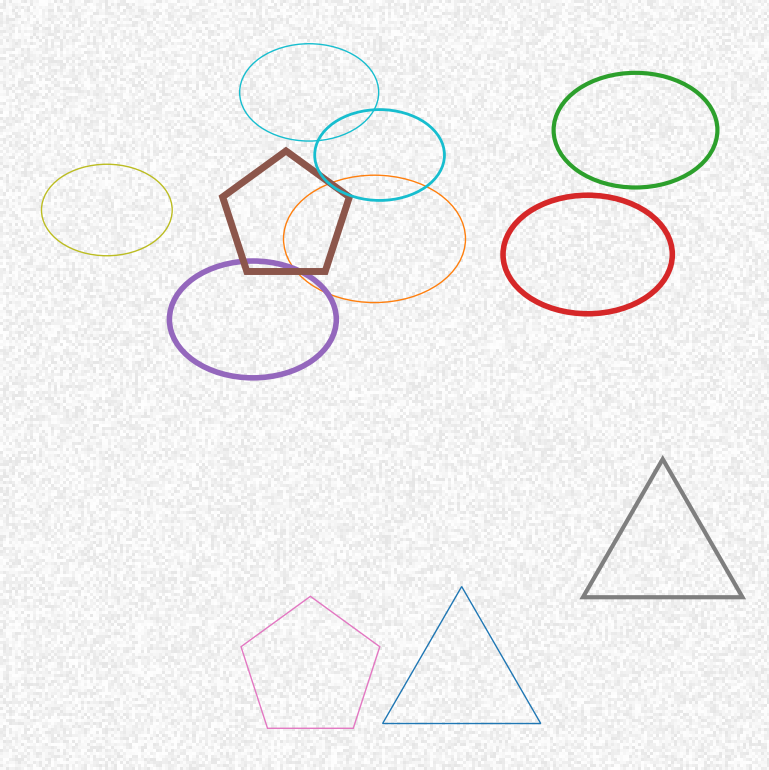[{"shape": "triangle", "thickness": 0.5, "radius": 0.59, "center": [0.6, 0.12]}, {"shape": "oval", "thickness": 0.5, "radius": 0.59, "center": [0.486, 0.69]}, {"shape": "oval", "thickness": 1.5, "radius": 0.53, "center": [0.825, 0.831]}, {"shape": "oval", "thickness": 2, "radius": 0.55, "center": [0.763, 0.669]}, {"shape": "oval", "thickness": 2, "radius": 0.54, "center": [0.328, 0.585]}, {"shape": "pentagon", "thickness": 2.5, "radius": 0.43, "center": [0.371, 0.717]}, {"shape": "pentagon", "thickness": 0.5, "radius": 0.47, "center": [0.403, 0.131]}, {"shape": "triangle", "thickness": 1.5, "radius": 0.6, "center": [0.861, 0.284]}, {"shape": "oval", "thickness": 0.5, "radius": 0.42, "center": [0.139, 0.727]}, {"shape": "oval", "thickness": 1, "radius": 0.42, "center": [0.493, 0.799]}, {"shape": "oval", "thickness": 0.5, "radius": 0.45, "center": [0.402, 0.88]}]